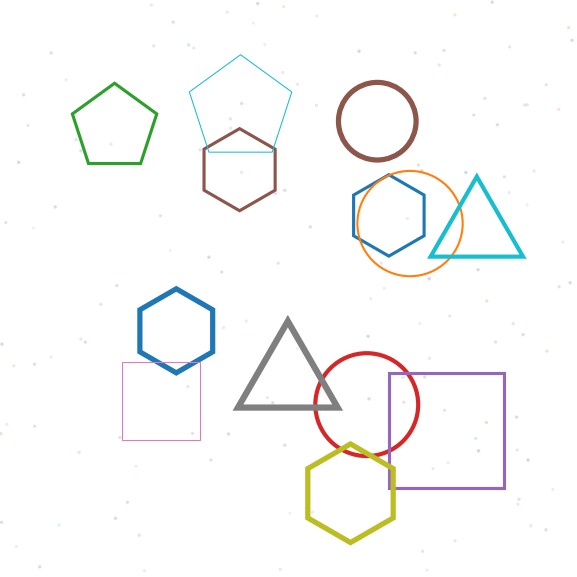[{"shape": "hexagon", "thickness": 2.5, "radius": 0.36, "center": [0.305, 0.426]}, {"shape": "hexagon", "thickness": 1.5, "radius": 0.35, "center": [0.673, 0.626]}, {"shape": "circle", "thickness": 1, "radius": 0.46, "center": [0.71, 0.612]}, {"shape": "pentagon", "thickness": 1.5, "radius": 0.38, "center": [0.198, 0.778]}, {"shape": "circle", "thickness": 2, "radius": 0.45, "center": [0.635, 0.298]}, {"shape": "square", "thickness": 1.5, "radius": 0.5, "center": [0.773, 0.254]}, {"shape": "circle", "thickness": 2.5, "radius": 0.34, "center": [0.653, 0.789]}, {"shape": "hexagon", "thickness": 1.5, "radius": 0.36, "center": [0.415, 0.705]}, {"shape": "square", "thickness": 0.5, "radius": 0.34, "center": [0.278, 0.305]}, {"shape": "triangle", "thickness": 3, "radius": 0.5, "center": [0.498, 0.343]}, {"shape": "hexagon", "thickness": 2.5, "radius": 0.43, "center": [0.607, 0.145]}, {"shape": "triangle", "thickness": 2, "radius": 0.46, "center": [0.826, 0.601]}, {"shape": "pentagon", "thickness": 0.5, "radius": 0.47, "center": [0.417, 0.811]}]